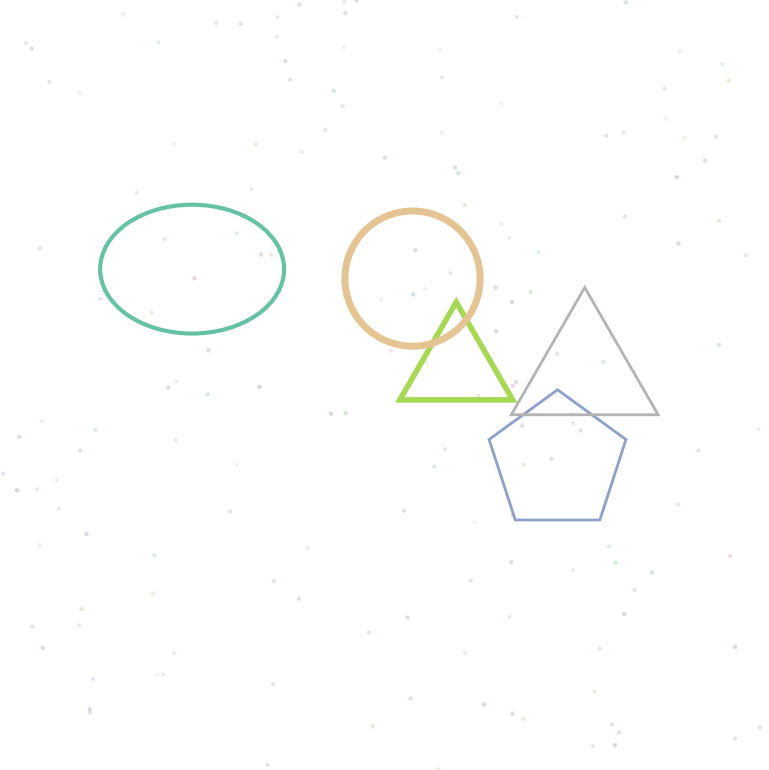[{"shape": "oval", "thickness": 1.5, "radius": 0.6, "center": [0.249, 0.65]}, {"shape": "pentagon", "thickness": 1, "radius": 0.47, "center": [0.724, 0.4]}, {"shape": "triangle", "thickness": 2, "radius": 0.42, "center": [0.593, 0.523]}, {"shape": "circle", "thickness": 2.5, "radius": 0.44, "center": [0.536, 0.638]}, {"shape": "triangle", "thickness": 1, "radius": 0.55, "center": [0.759, 0.516]}]